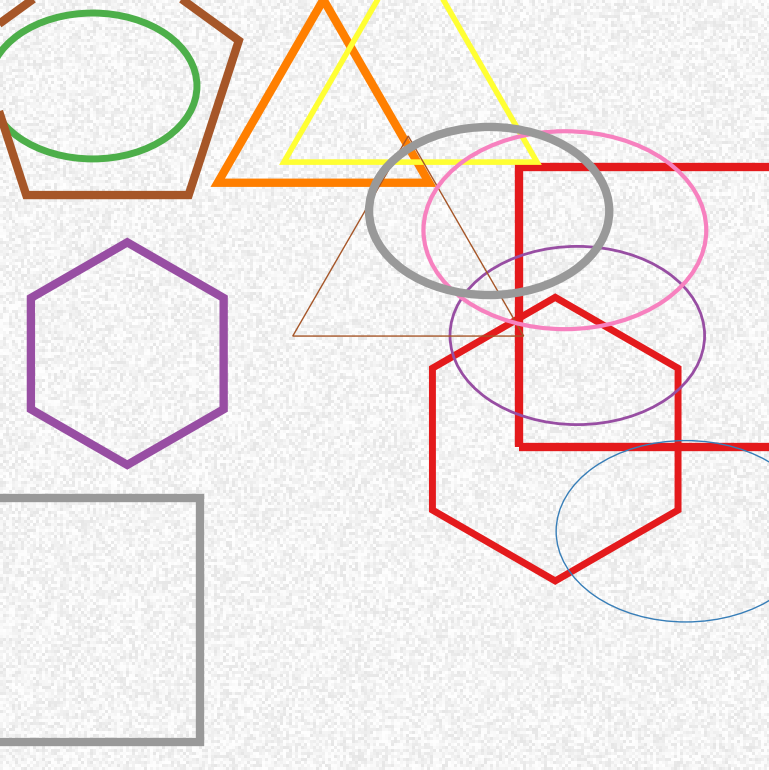[{"shape": "square", "thickness": 3, "radius": 0.91, "center": [0.855, 0.602]}, {"shape": "hexagon", "thickness": 2.5, "radius": 0.92, "center": [0.721, 0.43]}, {"shape": "oval", "thickness": 0.5, "radius": 0.84, "center": [0.891, 0.31]}, {"shape": "oval", "thickness": 2.5, "radius": 0.68, "center": [0.12, 0.888]}, {"shape": "hexagon", "thickness": 3, "radius": 0.72, "center": [0.165, 0.541]}, {"shape": "oval", "thickness": 1, "radius": 0.83, "center": [0.75, 0.564]}, {"shape": "triangle", "thickness": 3, "radius": 0.79, "center": [0.42, 0.842]}, {"shape": "triangle", "thickness": 2, "radius": 0.95, "center": [0.533, 0.884]}, {"shape": "triangle", "thickness": 0.5, "radius": 0.87, "center": [0.53, 0.65]}, {"shape": "pentagon", "thickness": 3, "radius": 0.9, "center": [0.14, 0.892]}, {"shape": "oval", "thickness": 1.5, "radius": 0.92, "center": [0.734, 0.701]}, {"shape": "square", "thickness": 3, "radius": 0.79, "center": [0.1, 0.195]}, {"shape": "oval", "thickness": 3, "radius": 0.78, "center": [0.635, 0.726]}]